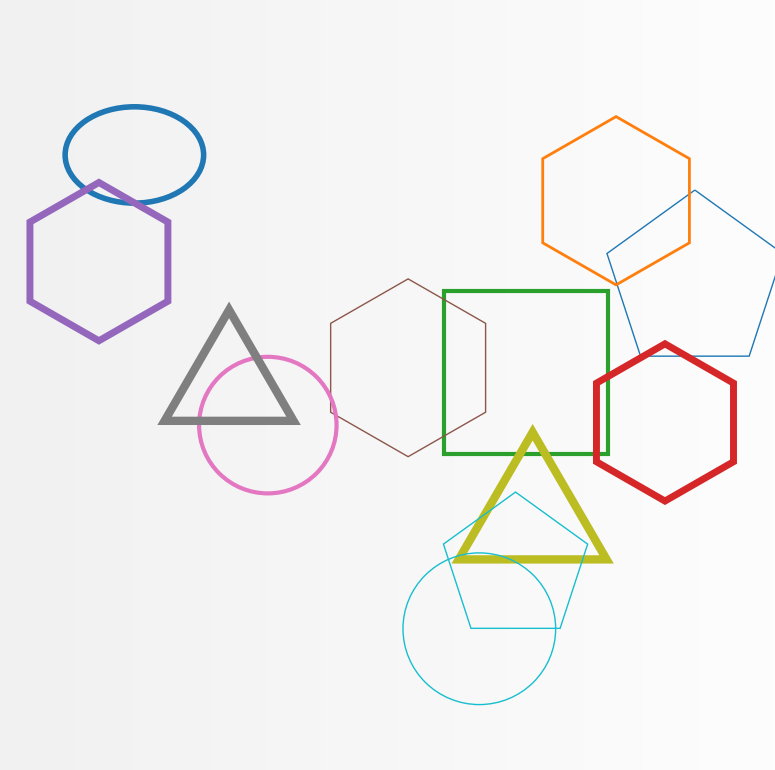[{"shape": "oval", "thickness": 2, "radius": 0.45, "center": [0.173, 0.799]}, {"shape": "pentagon", "thickness": 0.5, "radius": 0.6, "center": [0.897, 0.634]}, {"shape": "hexagon", "thickness": 1, "radius": 0.55, "center": [0.795, 0.739]}, {"shape": "square", "thickness": 1.5, "radius": 0.53, "center": [0.679, 0.516]}, {"shape": "hexagon", "thickness": 2.5, "radius": 0.51, "center": [0.858, 0.451]}, {"shape": "hexagon", "thickness": 2.5, "radius": 0.51, "center": [0.128, 0.66]}, {"shape": "hexagon", "thickness": 0.5, "radius": 0.58, "center": [0.527, 0.522]}, {"shape": "circle", "thickness": 1.5, "radius": 0.44, "center": [0.346, 0.448]}, {"shape": "triangle", "thickness": 3, "radius": 0.48, "center": [0.296, 0.501]}, {"shape": "triangle", "thickness": 3, "radius": 0.55, "center": [0.687, 0.329]}, {"shape": "circle", "thickness": 0.5, "radius": 0.49, "center": [0.618, 0.183]}, {"shape": "pentagon", "thickness": 0.5, "radius": 0.49, "center": [0.665, 0.263]}]